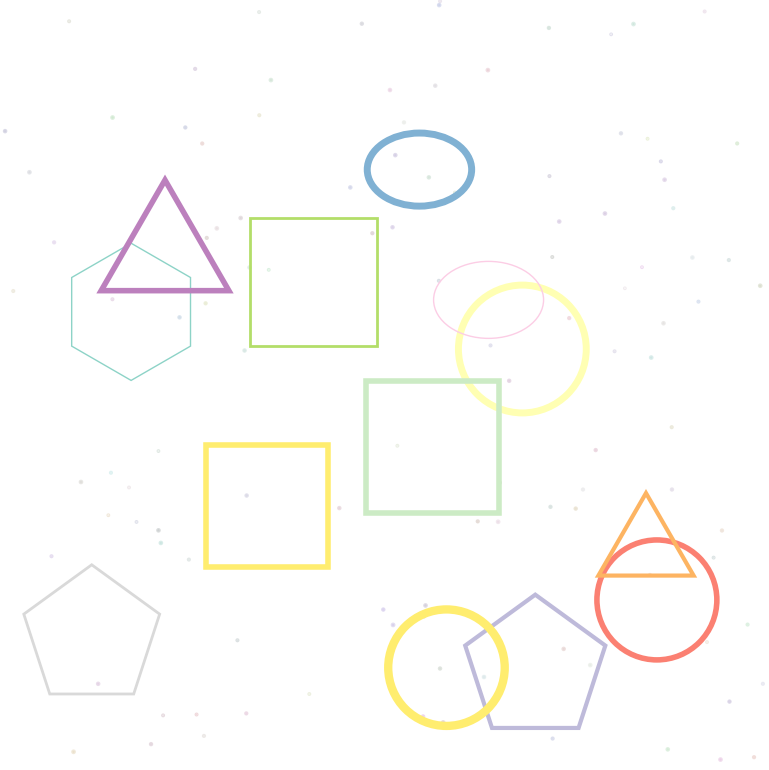[{"shape": "hexagon", "thickness": 0.5, "radius": 0.45, "center": [0.17, 0.595]}, {"shape": "circle", "thickness": 2.5, "radius": 0.42, "center": [0.678, 0.547]}, {"shape": "pentagon", "thickness": 1.5, "radius": 0.48, "center": [0.695, 0.132]}, {"shape": "circle", "thickness": 2, "radius": 0.39, "center": [0.853, 0.221]}, {"shape": "oval", "thickness": 2.5, "radius": 0.34, "center": [0.545, 0.78]}, {"shape": "triangle", "thickness": 1.5, "radius": 0.36, "center": [0.839, 0.288]}, {"shape": "square", "thickness": 1, "radius": 0.42, "center": [0.407, 0.634]}, {"shape": "oval", "thickness": 0.5, "radius": 0.36, "center": [0.635, 0.611]}, {"shape": "pentagon", "thickness": 1, "radius": 0.46, "center": [0.119, 0.174]}, {"shape": "triangle", "thickness": 2, "radius": 0.48, "center": [0.214, 0.67]}, {"shape": "square", "thickness": 2, "radius": 0.43, "center": [0.562, 0.42]}, {"shape": "circle", "thickness": 3, "radius": 0.38, "center": [0.58, 0.133]}, {"shape": "square", "thickness": 2, "radius": 0.4, "center": [0.346, 0.343]}]